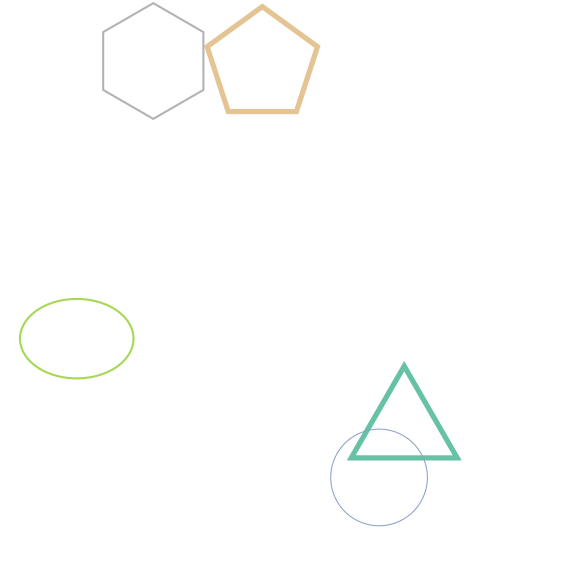[{"shape": "triangle", "thickness": 2.5, "radius": 0.53, "center": [0.7, 0.259]}, {"shape": "circle", "thickness": 0.5, "radius": 0.42, "center": [0.656, 0.172]}, {"shape": "oval", "thickness": 1, "radius": 0.49, "center": [0.133, 0.413]}, {"shape": "pentagon", "thickness": 2.5, "radius": 0.5, "center": [0.454, 0.887]}, {"shape": "hexagon", "thickness": 1, "radius": 0.5, "center": [0.265, 0.893]}]